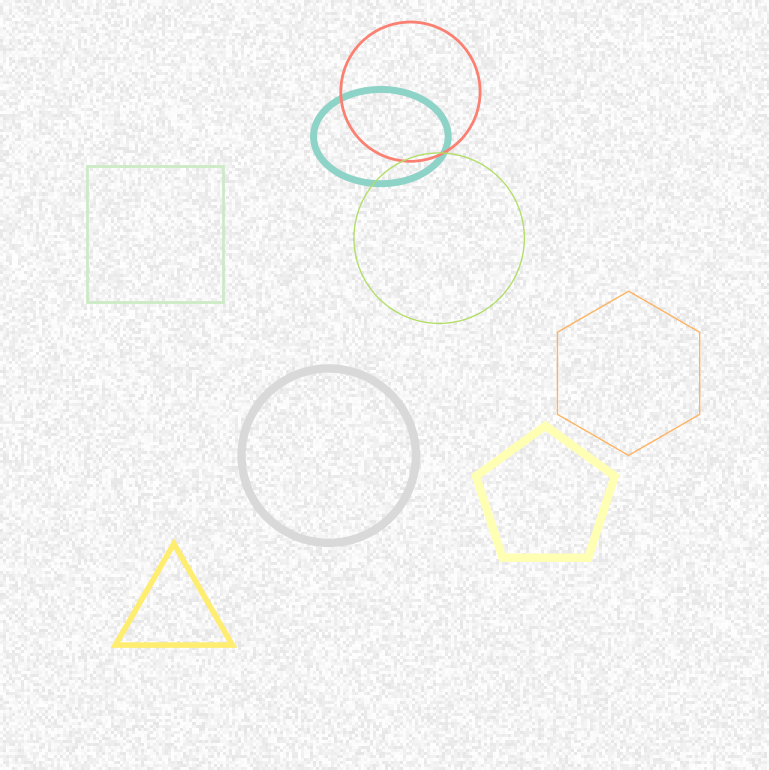[{"shape": "oval", "thickness": 2.5, "radius": 0.44, "center": [0.495, 0.823]}, {"shape": "pentagon", "thickness": 3, "radius": 0.47, "center": [0.708, 0.352]}, {"shape": "circle", "thickness": 1, "radius": 0.45, "center": [0.533, 0.881]}, {"shape": "hexagon", "thickness": 0.5, "radius": 0.53, "center": [0.816, 0.515]}, {"shape": "circle", "thickness": 0.5, "radius": 0.55, "center": [0.57, 0.691]}, {"shape": "circle", "thickness": 3, "radius": 0.57, "center": [0.427, 0.408]}, {"shape": "square", "thickness": 1, "radius": 0.44, "center": [0.201, 0.696]}, {"shape": "triangle", "thickness": 2, "radius": 0.44, "center": [0.226, 0.206]}]